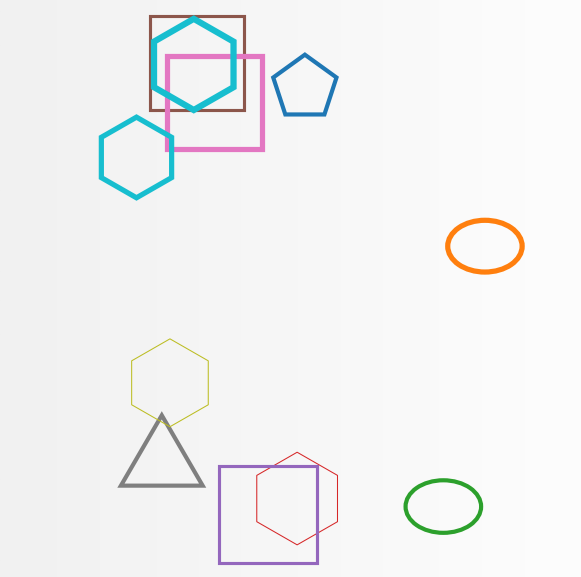[{"shape": "pentagon", "thickness": 2, "radius": 0.29, "center": [0.525, 0.847]}, {"shape": "oval", "thickness": 2.5, "radius": 0.32, "center": [0.834, 0.573]}, {"shape": "oval", "thickness": 2, "radius": 0.32, "center": [0.763, 0.122]}, {"shape": "hexagon", "thickness": 0.5, "radius": 0.4, "center": [0.511, 0.136]}, {"shape": "square", "thickness": 1.5, "radius": 0.42, "center": [0.461, 0.108]}, {"shape": "square", "thickness": 1.5, "radius": 0.4, "center": [0.338, 0.89]}, {"shape": "square", "thickness": 2.5, "radius": 0.4, "center": [0.369, 0.821]}, {"shape": "triangle", "thickness": 2, "radius": 0.41, "center": [0.278, 0.199]}, {"shape": "hexagon", "thickness": 0.5, "radius": 0.38, "center": [0.292, 0.336]}, {"shape": "hexagon", "thickness": 3, "radius": 0.39, "center": [0.333, 0.888]}, {"shape": "hexagon", "thickness": 2.5, "radius": 0.35, "center": [0.235, 0.726]}]